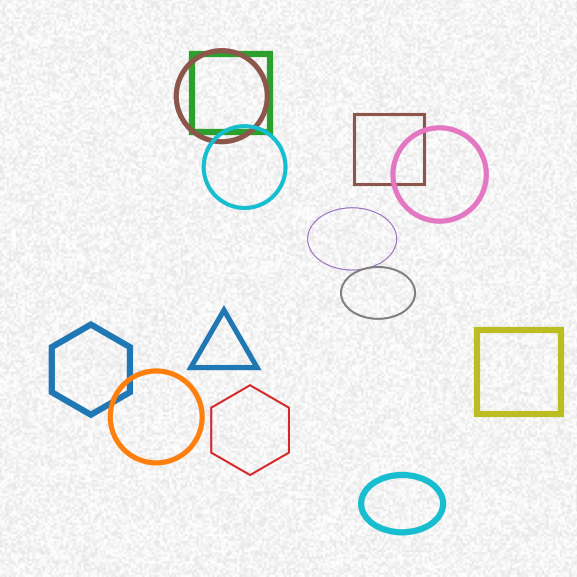[{"shape": "hexagon", "thickness": 3, "radius": 0.39, "center": [0.157, 0.359]}, {"shape": "triangle", "thickness": 2.5, "radius": 0.33, "center": [0.388, 0.396]}, {"shape": "circle", "thickness": 2.5, "radius": 0.4, "center": [0.271, 0.277]}, {"shape": "square", "thickness": 3, "radius": 0.34, "center": [0.4, 0.838]}, {"shape": "hexagon", "thickness": 1, "radius": 0.39, "center": [0.433, 0.254]}, {"shape": "oval", "thickness": 0.5, "radius": 0.39, "center": [0.61, 0.585]}, {"shape": "square", "thickness": 1.5, "radius": 0.3, "center": [0.674, 0.742]}, {"shape": "circle", "thickness": 2.5, "radius": 0.39, "center": [0.384, 0.833]}, {"shape": "circle", "thickness": 2.5, "radius": 0.4, "center": [0.761, 0.697]}, {"shape": "oval", "thickness": 1, "radius": 0.32, "center": [0.655, 0.492]}, {"shape": "square", "thickness": 3, "radius": 0.37, "center": [0.898, 0.355]}, {"shape": "oval", "thickness": 3, "radius": 0.35, "center": [0.696, 0.127]}, {"shape": "circle", "thickness": 2, "radius": 0.35, "center": [0.424, 0.71]}]